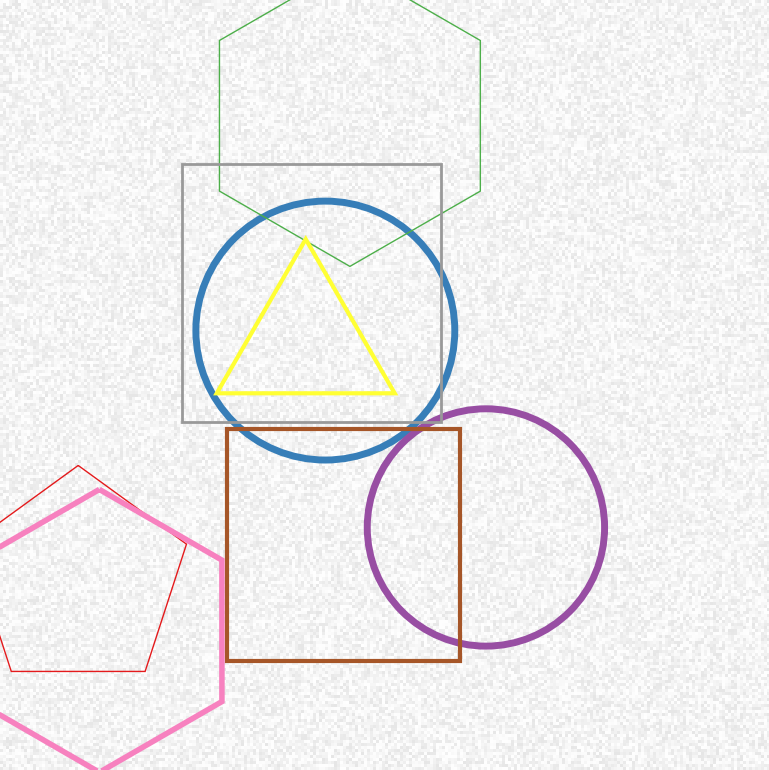[{"shape": "pentagon", "thickness": 0.5, "radius": 0.74, "center": [0.102, 0.248]}, {"shape": "circle", "thickness": 2.5, "radius": 0.84, "center": [0.423, 0.571]}, {"shape": "hexagon", "thickness": 0.5, "radius": 0.98, "center": [0.454, 0.85]}, {"shape": "circle", "thickness": 2.5, "radius": 0.77, "center": [0.631, 0.315]}, {"shape": "triangle", "thickness": 1.5, "radius": 0.67, "center": [0.397, 0.556]}, {"shape": "square", "thickness": 1.5, "radius": 0.75, "center": [0.446, 0.292]}, {"shape": "hexagon", "thickness": 2, "radius": 0.92, "center": [0.129, 0.181]}, {"shape": "square", "thickness": 1, "radius": 0.84, "center": [0.404, 0.62]}]